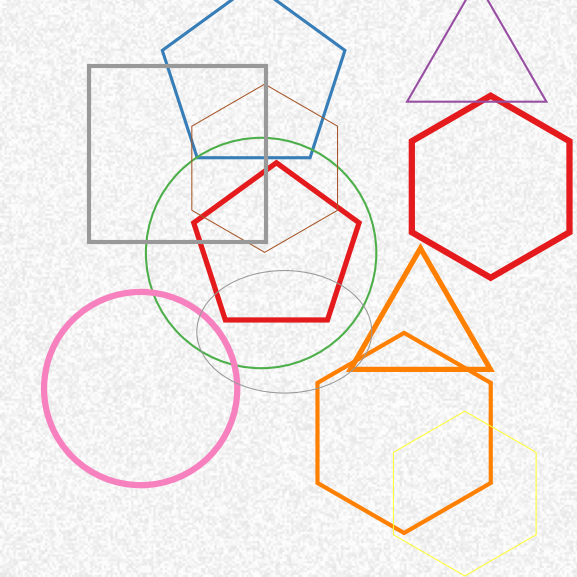[{"shape": "pentagon", "thickness": 2.5, "radius": 0.75, "center": [0.479, 0.567]}, {"shape": "hexagon", "thickness": 3, "radius": 0.79, "center": [0.85, 0.676]}, {"shape": "pentagon", "thickness": 1.5, "radius": 0.83, "center": [0.439, 0.861]}, {"shape": "circle", "thickness": 1, "radius": 1.0, "center": [0.452, 0.561]}, {"shape": "triangle", "thickness": 1, "radius": 0.7, "center": [0.826, 0.893]}, {"shape": "hexagon", "thickness": 2, "radius": 0.87, "center": [0.7, 0.249]}, {"shape": "triangle", "thickness": 2.5, "radius": 0.7, "center": [0.728, 0.429]}, {"shape": "hexagon", "thickness": 0.5, "radius": 0.71, "center": [0.805, 0.144]}, {"shape": "hexagon", "thickness": 0.5, "radius": 0.73, "center": [0.458, 0.708]}, {"shape": "circle", "thickness": 3, "radius": 0.84, "center": [0.244, 0.326]}, {"shape": "oval", "thickness": 0.5, "radius": 0.76, "center": [0.492, 0.425]}, {"shape": "square", "thickness": 2, "radius": 0.76, "center": [0.307, 0.732]}]